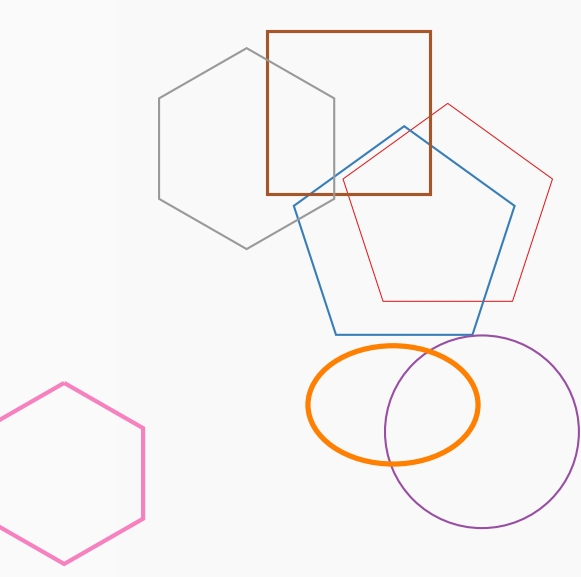[{"shape": "pentagon", "thickness": 0.5, "radius": 0.95, "center": [0.77, 0.631]}, {"shape": "pentagon", "thickness": 1, "radius": 1.0, "center": [0.695, 0.581]}, {"shape": "circle", "thickness": 1, "radius": 0.83, "center": [0.829, 0.251]}, {"shape": "oval", "thickness": 2.5, "radius": 0.73, "center": [0.676, 0.298]}, {"shape": "square", "thickness": 1.5, "radius": 0.7, "center": [0.6, 0.805]}, {"shape": "hexagon", "thickness": 2, "radius": 0.78, "center": [0.11, 0.179]}, {"shape": "hexagon", "thickness": 1, "radius": 0.87, "center": [0.424, 0.742]}]